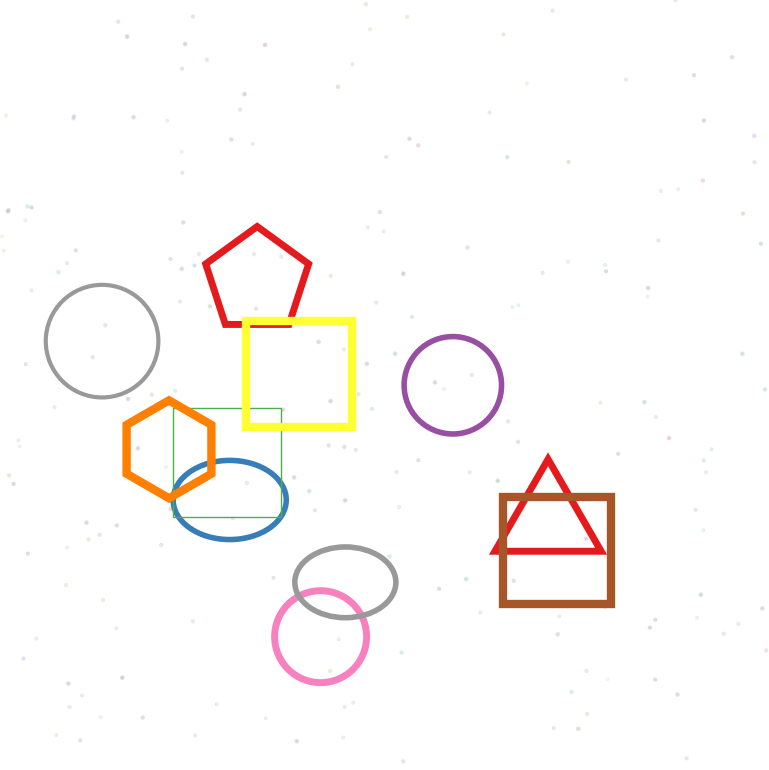[{"shape": "triangle", "thickness": 2.5, "radius": 0.4, "center": [0.712, 0.324]}, {"shape": "pentagon", "thickness": 2.5, "radius": 0.35, "center": [0.334, 0.636]}, {"shape": "oval", "thickness": 2, "radius": 0.37, "center": [0.298, 0.351]}, {"shape": "square", "thickness": 0.5, "radius": 0.35, "center": [0.295, 0.399]}, {"shape": "circle", "thickness": 2, "radius": 0.32, "center": [0.588, 0.5]}, {"shape": "hexagon", "thickness": 3, "radius": 0.32, "center": [0.219, 0.416]}, {"shape": "square", "thickness": 3, "radius": 0.34, "center": [0.388, 0.514]}, {"shape": "square", "thickness": 3, "radius": 0.35, "center": [0.723, 0.285]}, {"shape": "circle", "thickness": 2.5, "radius": 0.3, "center": [0.416, 0.173]}, {"shape": "oval", "thickness": 2, "radius": 0.33, "center": [0.448, 0.244]}, {"shape": "circle", "thickness": 1.5, "radius": 0.37, "center": [0.133, 0.557]}]